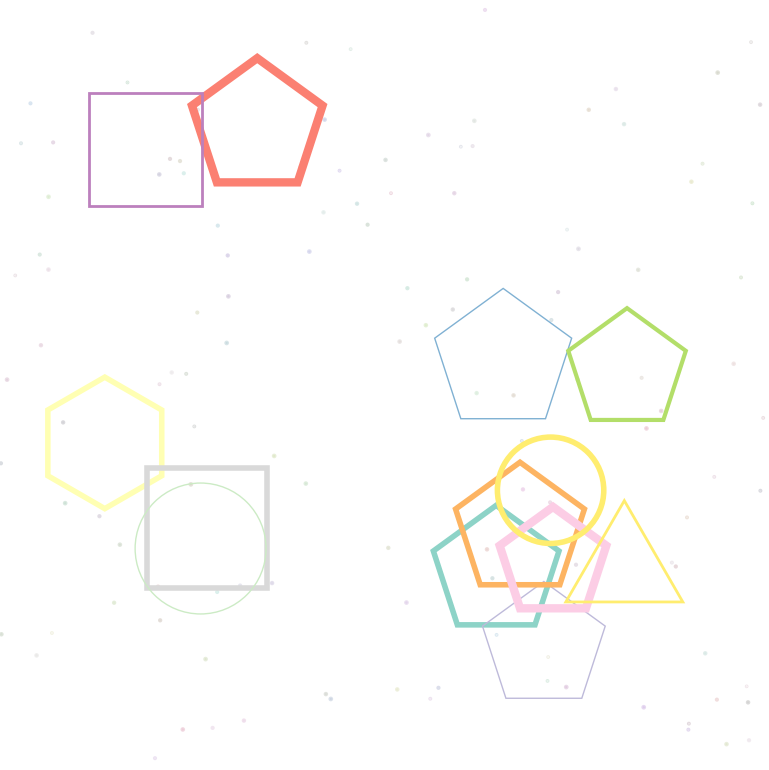[{"shape": "pentagon", "thickness": 2, "radius": 0.43, "center": [0.644, 0.258]}, {"shape": "hexagon", "thickness": 2, "radius": 0.43, "center": [0.136, 0.425]}, {"shape": "pentagon", "thickness": 0.5, "radius": 0.42, "center": [0.706, 0.161]}, {"shape": "pentagon", "thickness": 3, "radius": 0.45, "center": [0.334, 0.835]}, {"shape": "pentagon", "thickness": 0.5, "radius": 0.47, "center": [0.653, 0.532]}, {"shape": "pentagon", "thickness": 2, "radius": 0.44, "center": [0.675, 0.312]}, {"shape": "pentagon", "thickness": 1.5, "radius": 0.4, "center": [0.814, 0.52]}, {"shape": "pentagon", "thickness": 3, "radius": 0.36, "center": [0.718, 0.269]}, {"shape": "square", "thickness": 2, "radius": 0.39, "center": [0.269, 0.314]}, {"shape": "square", "thickness": 1, "radius": 0.37, "center": [0.19, 0.806]}, {"shape": "circle", "thickness": 0.5, "radius": 0.43, "center": [0.261, 0.288]}, {"shape": "circle", "thickness": 2, "radius": 0.35, "center": [0.715, 0.363]}, {"shape": "triangle", "thickness": 1, "radius": 0.44, "center": [0.811, 0.262]}]